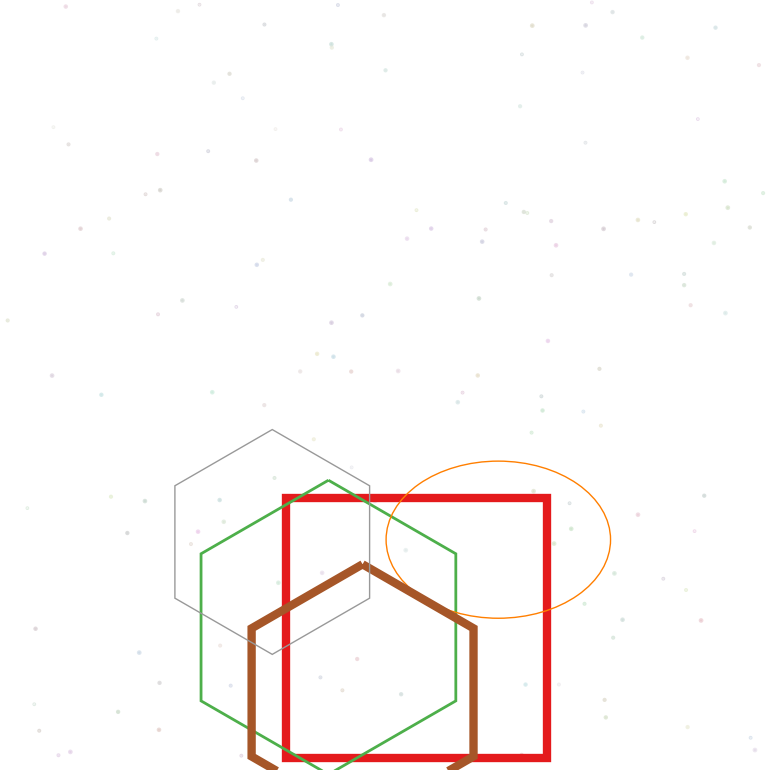[{"shape": "square", "thickness": 3, "radius": 0.85, "center": [0.541, 0.185]}, {"shape": "hexagon", "thickness": 1, "radius": 0.96, "center": [0.427, 0.185]}, {"shape": "oval", "thickness": 0.5, "radius": 0.73, "center": [0.647, 0.299]}, {"shape": "hexagon", "thickness": 3, "radius": 0.83, "center": [0.471, 0.101]}, {"shape": "hexagon", "thickness": 0.5, "radius": 0.73, "center": [0.354, 0.296]}]